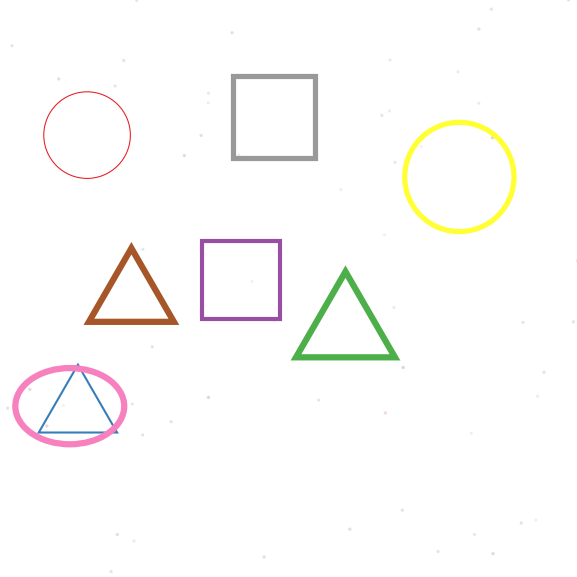[{"shape": "circle", "thickness": 0.5, "radius": 0.37, "center": [0.151, 0.765]}, {"shape": "triangle", "thickness": 1, "radius": 0.39, "center": [0.135, 0.289]}, {"shape": "triangle", "thickness": 3, "radius": 0.49, "center": [0.598, 0.43]}, {"shape": "square", "thickness": 2, "radius": 0.34, "center": [0.418, 0.515]}, {"shape": "circle", "thickness": 2.5, "radius": 0.47, "center": [0.795, 0.693]}, {"shape": "triangle", "thickness": 3, "radius": 0.42, "center": [0.228, 0.484]}, {"shape": "oval", "thickness": 3, "radius": 0.47, "center": [0.121, 0.296]}, {"shape": "square", "thickness": 2.5, "radius": 0.36, "center": [0.474, 0.796]}]